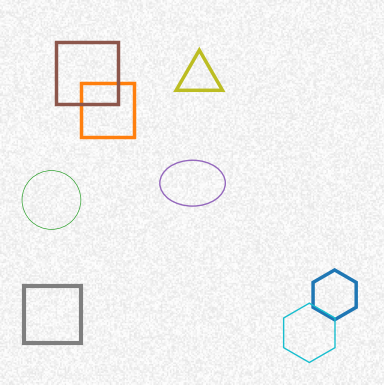[{"shape": "hexagon", "thickness": 2.5, "radius": 0.32, "center": [0.869, 0.234]}, {"shape": "square", "thickness": 2.5, "radius": 0.35, "center": [0.279, 0.715]}, {"shape": "circle", "thickness": 0.5, "radius": 0.38, "center": [0.134, 0.481]}, {"shape": "oval", "thickness": 1, "radius": 0.43, "center": [0.5, 0.524]}, {"shape": "square", "thickness": 2.5, "radius": 0.4, "center": [0.226, 0.81]}, {"shape": "square", "thickness": 3, "radius": 0.37, "center": [0.137, 0.182]}, {"shape": "triangle", "thickness": 2.5, "radius": 0.35, "center": [0.518, 0.8]}, {"shape": "hexagon", "thickness": 1, "radius": 0.39, "center": [0.803, 0.135]}]